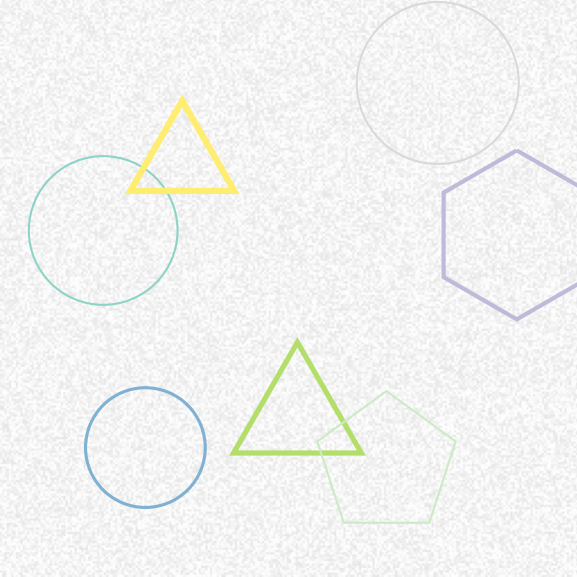[{"shape": "circle", "thickness": 1, "radius": 0.64, "center": [0.179, 0.6]}, {"shape": "hexagon", "thickness": 2, "radius": 0.73, "center": [0.895, 0.592]}, {"shape": "circle", "thickness": 1.5, "radius": 0.52, "center": [0.252, 0.224]}, {"shape": "triangle", "thickness": 2.5, "radius": 0.64, "center": [0.515, 0.279]}, {"shape": "circle", "thickness": 1, "radius": 0.7, "center": [0.758, 0.855]}, {"shape": "pentagon", "thickness": 1, "radius": 0.63, "center": [0.669, 0.196]}, {"shape": "triangle", "thickness": 3, "radius": 0.52, "center": [0.316, 0.721]}]